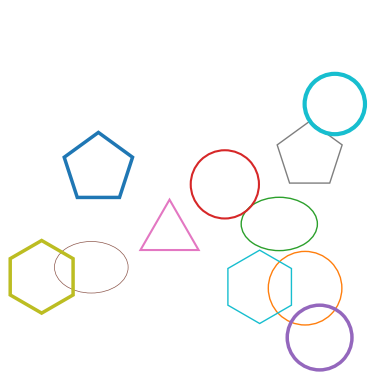[{"shape": "pentagon", "thickness": 2.5, "radius": 0.47, "center": [0.256, 0.563]}, {"shape": "circle", "thickness": 1, "radius": 0.48, "center": [0.792, 0.251]}, {"shape": "oval", "thickness": 1, "radius": 0.49, "center": [0.725, 0.418]}, {"shape": "circle", "thickness": 1.5, "radius": 0.44, "center": [0.584, 0.521]}, {"shape": "circle", "thickness": 2.5, "radius": 0.42, "center": [0.83, 0.123]}, {"shape": "oval", "thickness": 0.5, "radius": 0.48, "center": [0.237, 0.306]}, {"shape": "triangle", "thickness": 1.5, "radius": 0.44, "center": [0.44, 0.394]}, {"shape": "pentagon", "thickness": 1, "radius": 0.44, "center": [0.804, 0.596]}, {"shape": "hexagon", "thickness": 2.5, "radius": 0.47, "center": [0.108, 0.281]}, {"shape": "circle", "thickness": 3, "radius": 0.39, "center": [0.87, 0.73]}, {"shape": "hexagon", "thickness": 1, "radius": 0.48, "center": [0.674, 0.255]}]